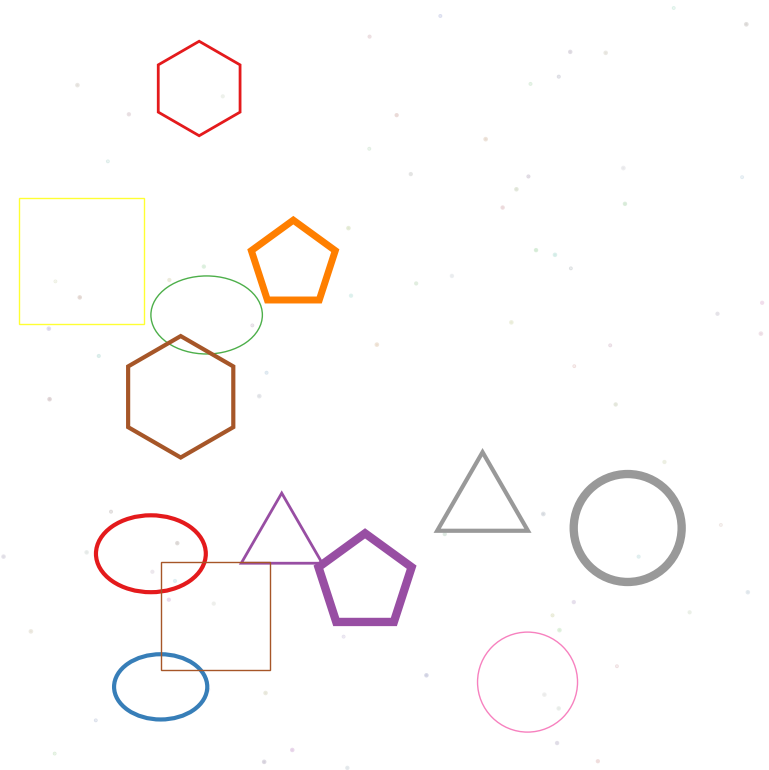[{"shape": "oval", "thickness": 1.5, "radius": 0.36, "center": [0.196, 0.281]}, {"shape": "hexagon", "thickness": 1, "radius": 0.31, "center": [0.259, 0.885]}, {"shape": "oval", "thickness": 1.5, "radius": 0.3, "center": [0.209, 0.108]}, {"shape": "oval", "thickness": 0.5, "radius": 0.36, "center": [0.268, 0.591]}, {"shape": "triangle", "thickness": 1, "radius": 0.3, "center": [0.366, 0.299]}, {"shape": "pentagon", "thickness": 3, "radius": 0.32, "center": [0.474, 0.244]}, {"shape": "pentagon", "thickness": 2.5, "radius": 0.29, "center": [0.381, 0.657]}, {"shape": "square", "thickness": 0.5, "radius": 0.41, "center": [0.106, 0.661]}, {"shape": "square", "thickness": 0.5, "radius": 0.35, "center": [0.28, 0.2]}, {"shape": "hexagon", "thickness": 1.5, "radius": 0.39, "center": [0.235, 0.485]}, {"shape": "circle", "thickness": 0.5, "radius": 0.32, "center": [0.685, 0.114]}, {"shape": "triangle", "thickness": 1.5, "radius": 0.34, "center": [0.627, 0.345]}, {"shape": "circle", "thickness": 3, "radius": 0.35, "center": [0.815, 0.314]}]